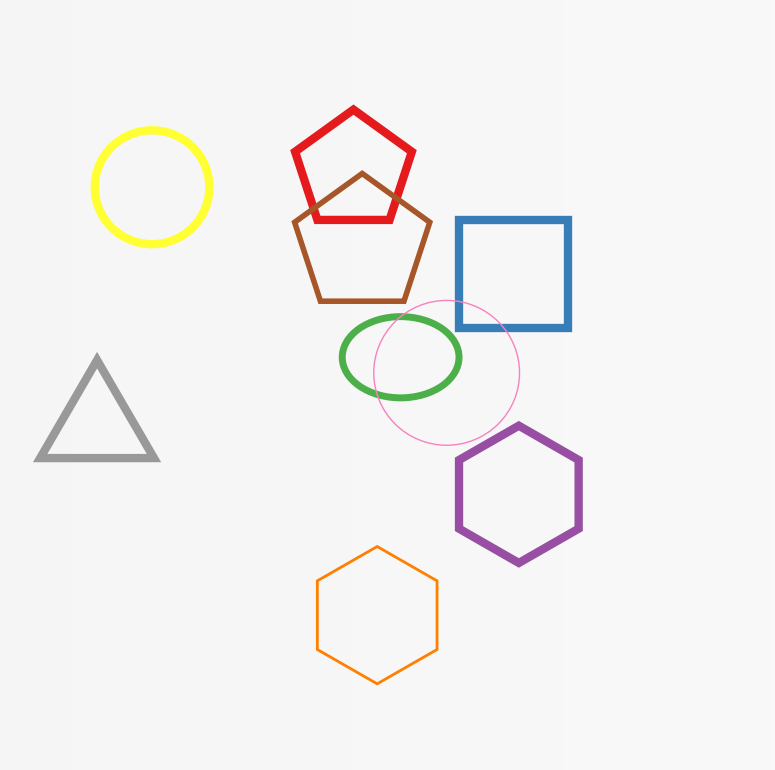[{"shape": "pentagon", "thickness": 3, "radius": 0.4, "center": [0.456, 0.778]}, {"shape": "square", "thickness": 3, "radius": 0.35, "center": [0.663, 0.644]}, {"shape": "oval", "thickness": 2.5, "radius": 0.38, "center": [0.517, 0.536]}, {"shape": "hexagon", "thickness": 3, "radius": 0.45, "center": [0.669, 0.358]}, {"shape": "hexagon", "thickness": 1, "radius": 0.45, "center": [0.487, 0.201]}, {"shape": "circle", "thickness": 3, "radius": 0.37, "center": [0.196, 0.757]}, {"shape": "pentagon", "thickness": 2, "radius": 0.46, "center": [0.467, 0.683]}, {"shape": "circle", "thickness": 0.5, "radius": 0.47, "center": [0.576, 0.516]}, {"shape": "triangle", "thickness": 3, "radius": 0.42, "center": [0.125, 0.448]}]